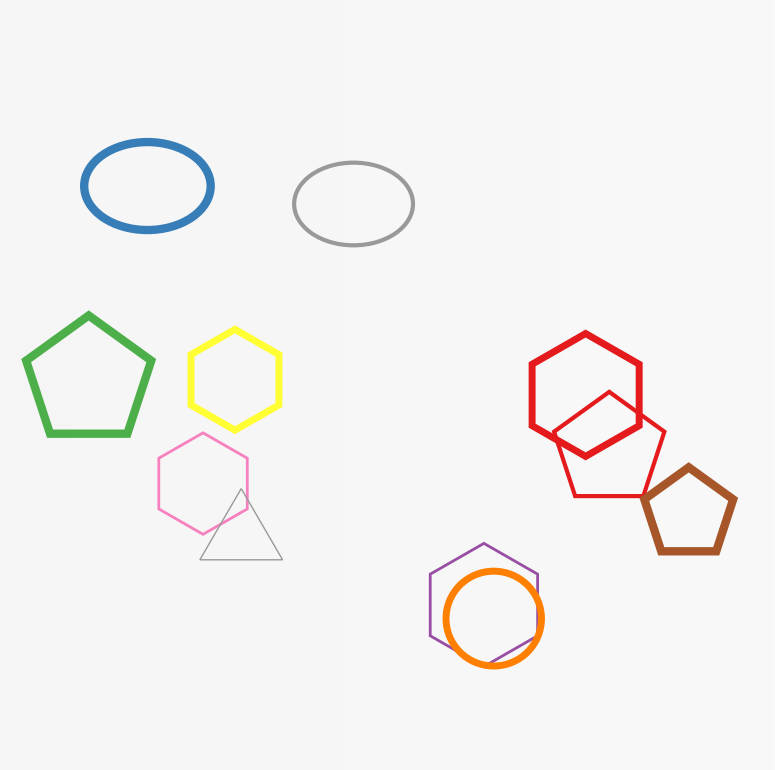[{"shape": "pentagon", "thickness": 1.5, "radius": 0.37, "center": [0.786, 0.416]}, {"shape": "hexagon", "thickness": 2.5, "radius": 0.4, "center": [0.756, 0.487]}, {"shape": "oval", "thickness": 3, "radius": 0.41, "center": [0.19, 0.758]}, {"shape": "pentagon", "thickness": 3, "radius": 0.42, "center": [0.114, 0.505]}, {"shape": "hexagon", "thickness": 1, "radius": 0.4, "center": [0.624, 0.214]}, {"shape": "circle", "thickness": 2.5, "radius": 0.31, "center": [0.637, 0.197]}, {"shape": "hexagon", "thickness": 2.5, "radius": 0.33, "center": [0.303, 0.507]}, {"shape": "pentagon", "thickness": 3, "radius": 0.3, "center": [0.889, 0.333]}, {"shape": "hexagon", "thickness": 1, "radius": 0.33, "center": [0.262, 0.372]}, {"shape": "triangle", "thickness": 0.5, "radius": 0.31, "center": [0.311, 0.304]}, {"shape": "oval", "thickness": 1.5, "radius": 0.38, "center": [0.456, 0.735]}]